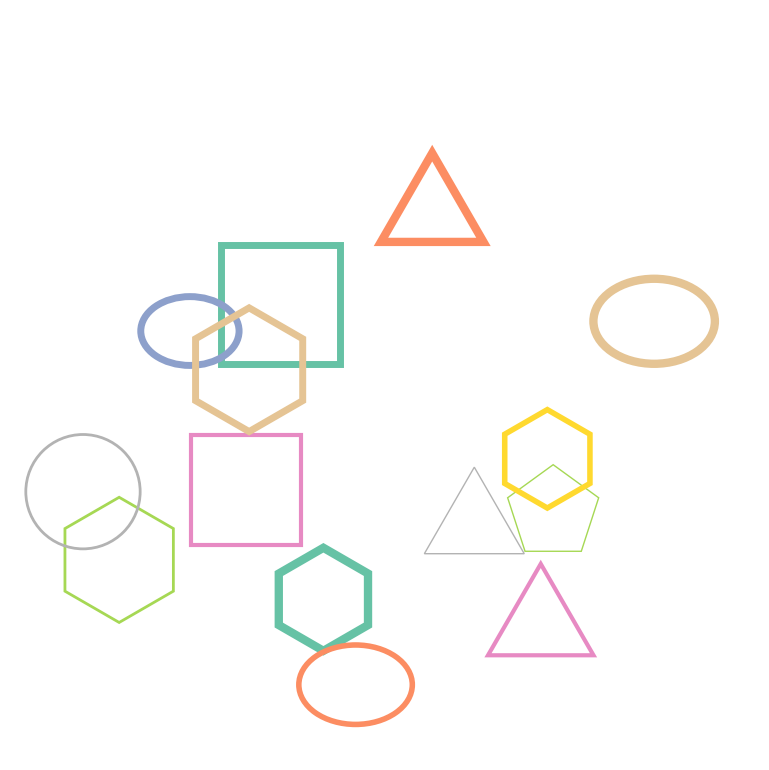[{"shape": "square", "thickness": 2.5, "radius": 0.39, "center": [0.365, 0.604]}, {"shape": "hexagon", "thickness": 3, "radius": 0.33, "center": [0.42, 0.222]}, {"shape": "oval", "thickness": 2, "radius": 0.37, "center": [0.462, 0.111]}, {"shape": "triangle", "thickness": 3, "radius": 0.38, "center": [0.561, 0.724]}, {"shape": "oval", "thickness": 2.5, "radius": 0.32, "center": [0.247, 0.57]}, {"shape": "triangle", "thickness": 1.5, "radius": 0.4, "center": [0.702, 0.189]}, {"shape": "square", "thickness": 1.5, "radius": 0.36, "center": [0.319, 0.364]}, {"shape": "pentagon", "thickness": 0.5, "radius": 0.31, "center": [0.718, 0.334]}, {"shape": "hexagon", "thickness": 1, "radius": 0.41, "center": [0.155, 0.273]}, {"shape": "hexagon", "thickness": 2, "radius": 0.32, "center": [0.711, 0.404]}, {"shape": "oval", "thickness": 3, "radius": 0.39, "center": [0.85, 0.583]}, {"shape": "hexagon", "thickness": 2.5, "radius": 0.4, "center": [0.324, 0.52]}, {"shape": "circle", "thickness": 1, "radius": 0.37, "center": [0.108, 0.361]}, {"shape": "triangle", "thickness": 0.5, "radius": 0.37, "center": [0.616, 0.318]}]